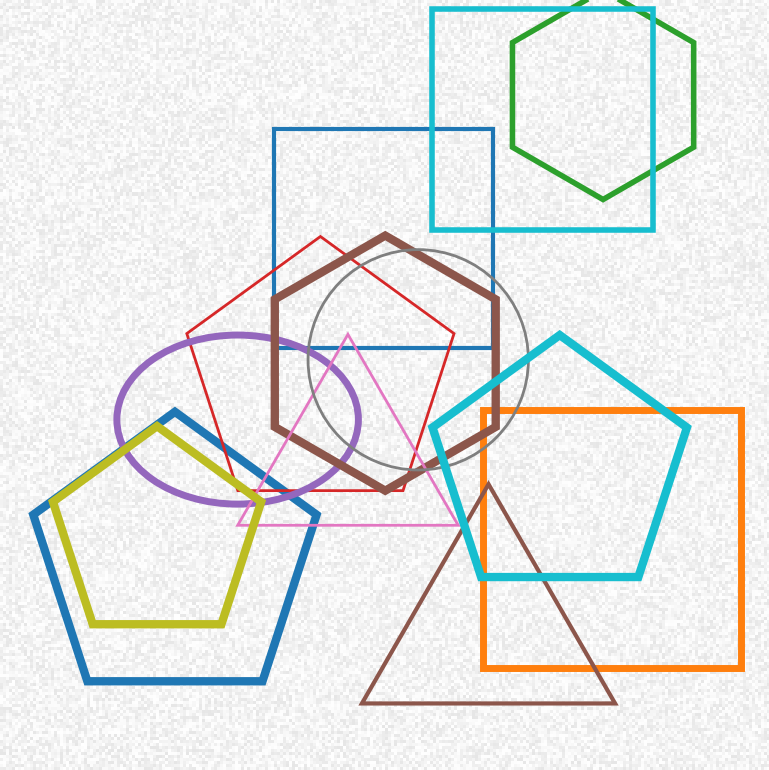[{"shape": "square", "thickness": 1.5, "radius": 0.71, "center": [0.498, 0.69]}, {"shape": "pentagon", "thickness": 3, "radius": 0.97, "center": [0.227, 0.272]}, {"shape": "square", "thickness": 2.5, "radius": 0.84, "center": [0.795, 0.3]}, {"shape": "hexagon", "thickness": 2, "radius": 0.68, "center": [0.783, 0.877]}, {"shape": "pentagon", "thickness": 1, "radius": 0.91, "center": [0.416, 0.51]}, {"shape": "oval", "thickness": 2.5, "radius": 0.78, "center": [0.309, 0.455]}, {"shape": "hexagon", "thickness": 3, "radius": 0.83, "center": [0.5, 0.528]}, {"shape": "triangle", "thickness": 1.5, "radius": 0.95, "center": [0.634, 0.181]}, {"shape": "triangle", "thickness": 1, "radius": 0.83, "center": [0.452, 0.4]}, {"shape": "circle", "thickness": 1, "radius": 0.72, "center": [0.543, 0.533]}, {"shape": "pentagon", "thickness": 3, "radius": 0.71, "center": [0.204, 0.304]}, {"shape": "pentagon", "thickness": 3, "radius": 0.87, "center": [0.727, 0.391]}, {"shape": "square", "thickness": 2, "radius": 0.72, "center": [0.704, 0.845]}]